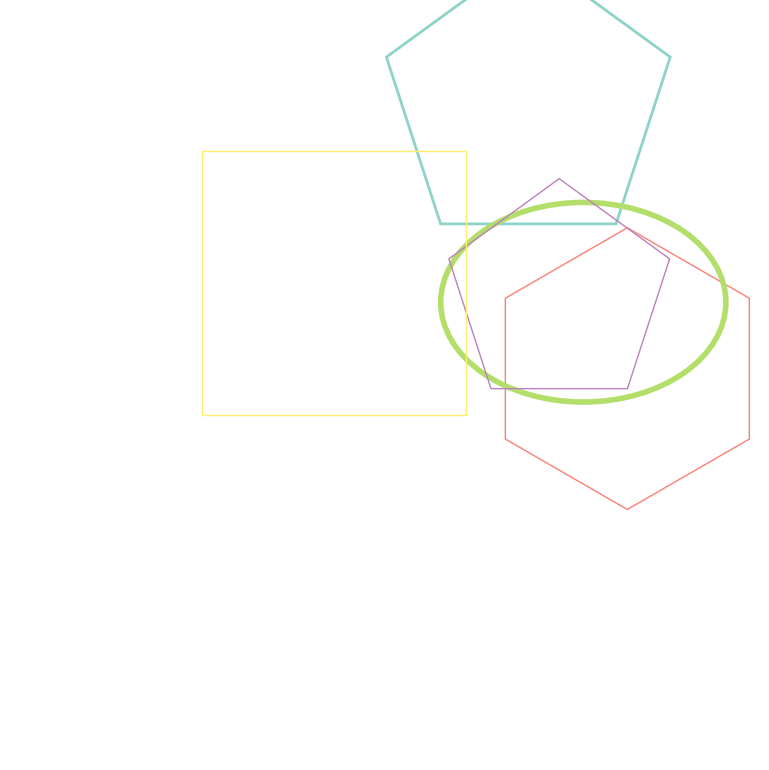[{"shape": "pentagon", "thickness": 1, "radius": 0.97, "center": [0.686, 0.866]}, {"shape": "hexagon", "thickness": 0.5, "radius": 0.91, "center": [0.815, 0.521]}, {"shape": "oval", "thickness": 2, "radius": 0.93, "center": [0.758, 0.607]}, {"shape": "pentagon", "thickness": 0.5, "radius": 0.75, "center": [0.726, 0.617]}, {"shape": "square", "thickness": 0.5, "radius": 0.86, "center": [0.434, 0.633]}]